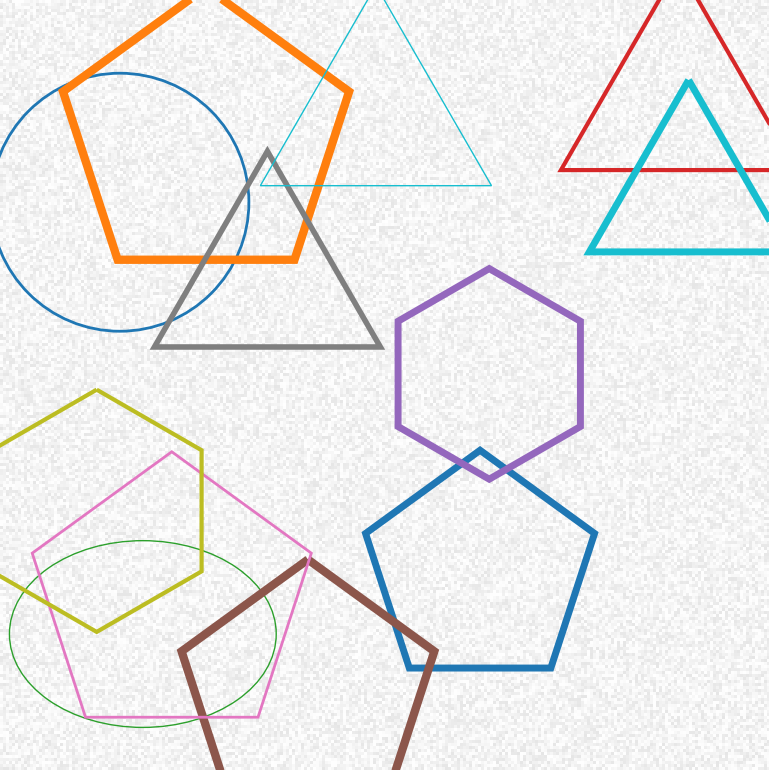[{"shape": "pentagon", "thickness": 2.5, "radius": 0.78, "center": [0.623, 0.259]}, {"shape": "circle", "thickness": 1, "radius": 0.84, "center": [0.156, 0.737]}, {"shape": "pentagon", "thickness": 3, "radius": 0.98, "center": [0.268, 0.821]}, {"shape": "oval", "thickness": 0.5, "radius": 0.87, "center": [0.185, 0.177]}, {"shape": "triangle", "thickness": 1.5, "radius": 0.88, "center": [0.881, 0.867]}, {"shape": "hexagon", "thickness": 2.5, "radius": 0.68, "center": [0.635, 0.514]}, {"shape": "pentagon", "thickness": 3, "radius": 0.86, "center": [0.4, 0.101]}, {"shape": "pentagon", "thickness": 1, "radius": 0.95, "center": [0.223, 0.223]}, {"shape": "triangle", "thickness": 2, "radius": 0.85, "center": [0.347, 0.634]}, {"shape": "hexagon", "thickness": 1.5, "radius": 0.79, "center": [0.126, 0.337]}, {"shape": "triangle", "thickness": 2.5, "radius": 0.74, "center": [0.894, 0.747]}, {"shape": "triangle", "thickness": 0.5, "radius": 0.87, "center": [0.488, 0.846]}]